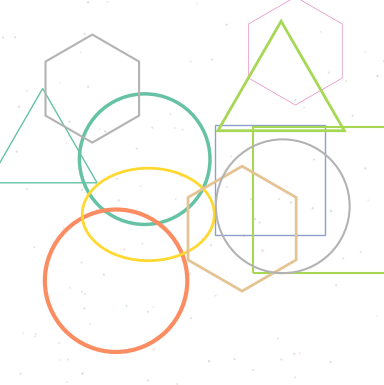[{"shape": "circle", "thickness": 2.5, "radius": 0.85, "center": [0.376, 0.587]}, {"shape": "triangle", "thickness": 1, "radius": 0.82, "center": [0.111, 0.607]}, {"shape": "circle", "thickness": 3, "radius": 0.93, "center": [0.301, 0.271]}, {"shape": "square", "thickness": 1, "radius": 0.72, "center": [0.702, 0.532]}, {"shape": "hexagon", "thickness": 0.5, "radius": 0.7, "center": [0.767, 0.868]}, {"shape": "triangle", "thickness": 2, "radius": 0.95, "center": [0.73, 0.755]}, {"shape": "square", "thickness": 1.5, "radius": 0.95, "center": [0.846, 0.481]}, {"shape": "oval", "thickness": 2, "radius": 0.86, "center": [0.385, 0.443]}, {"shape": "hexagon", "thickness": 2, "radius": 0.81, "center": [0.629, 0.406]}, {"shape": "hexagon", "thickness": 1.5, "radius": 0.7, "center": [0.24, 0.77]}, {"shape": "circle", "thickness": 1.5, "radius": 0.87, "center": [0.734, 0.464]}]